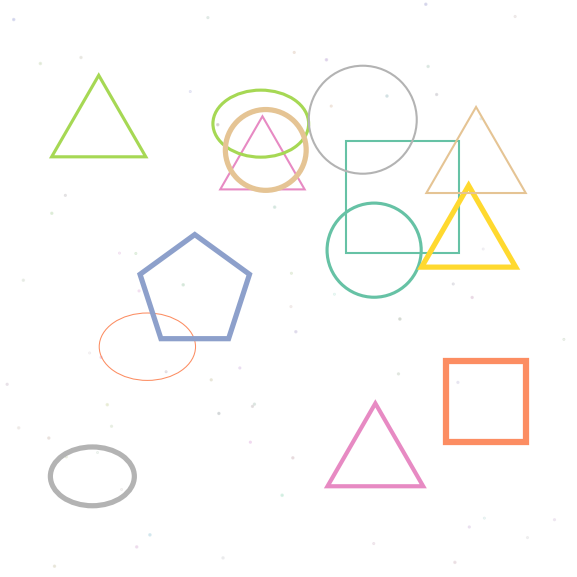[{"shape": "square", "thickness": 1, "radius": 0.49, "center": [0.697, 0.658]}, {"shape": "circle", "thickness": 1.5, "radius": 0.41, "center": [0.648, 0.566]}, {"shape": "oval", "thickness": 0.5, "radius": 0.42, "center": [0.255, 0.399]}, {"shape": "square", "thickness": 3, "radius": 0.35, "center": [0.841, 0.304]}, {"shape": "pentagon", "thickness": 2.5, "radius": 0.5, "center": [0.337, 0.493]}, {"shape": "triangle", "thickness": 1, "radius": 0.42, "center": [0.454, 0.713]}, {"shape": "triangle", "thickness": 2, "radius": 0.48, "center": [0.65, 0.205]}, {"shape": "triangle", "thickness": 1.5, "radius": 0.47, "center": [0.171, 0.775]}, {"shape": "oval", "thickness": 1.5, "radius": 0.41, "center": [0.452, 0.785]}, {"shape": "triangle", "thickness": 2.5, "radius": 0.47, "center": [0.812, 0.584]}, {"shape": "circle", "thickness": 2.5, "radius": 0.35, "center": [0.46, 0.74]}, {"shape": "triangle", "thickness": 1, "radius": 0.5, "center": [0.824, 0.715]}, {"shape": "oval", "thickness": 2.5, "radius": 0.36, "center": [0.16, 0.174]}, {"shape": "circle", "thickness": 1, "radius": 0.47, "center": [0.628, 0.792]}]